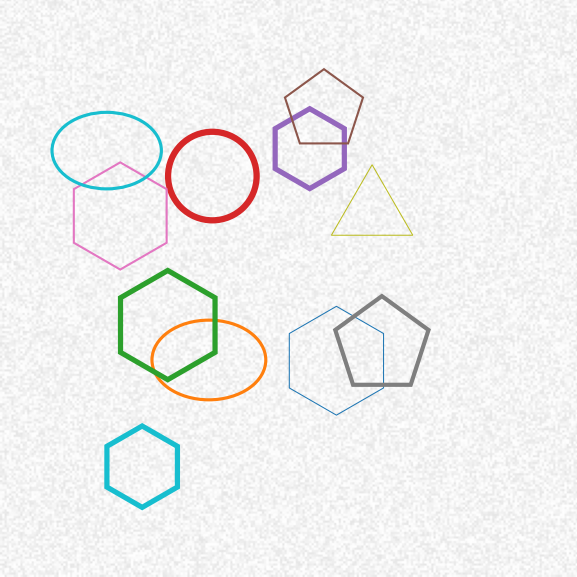[{"shape": "hexagon", "thickness": 0.5, "radius": 0.47, "center": [0.583, 0.374]}, {"shape": "oval", "thickness": 1.5, "radius": 0.49, "center": [0.362, 0.376]}, {"shape": "hexagon", "thickness": 2.5, "radius": 0.47, "center": [0.291, 0.436]}, {"shape": "circle", "thickness": 3, "radius": 0.38, "center": [0.368, 0.694]}, {"shape": "hexagon", "thickness": 2.5, "radius": 0.35, "center": [0.536, 0.742]}, {"shape": "pentagon", "thickness": 1, "radius": 0.36, "center": [0.561, 0.808]}, {"shape": "hexagon", "thickness": 1, "radius": 0.46, "center": [0.208, 0.625]}, {"shape": "pentagon", "thickness": 2, "radius": 0.42, "center": [0.661, 0.401]}, {"shape": "triangle", "thickness": 0.5, "radius": 0.41, "center": [0.644, 0.632]}, {"shape": "hexagon", "thickness": 2.5, "radius": 0.35, "center": [0.246, 0.191]}, {"shape": "oval", "thickness": 1.5, "radius": 0.47, "center": [0.185, 0.738]}]